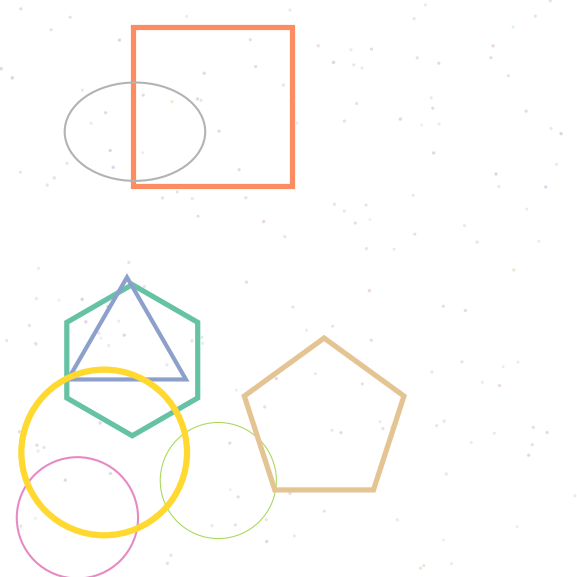[{"shape": "hexagon", "thickness": 2.5, "radius": 0.65, "center": [0.229, 0.375]}, {"shape": "square", "thickness": 2.5, "radius": 0.69, "center": [0.369, 0.814]}, {"shape": "triangle", "thickness": 2, "radius": 0.59, "center": [0.22, 0.401]}, {"shape": "circle", "thickness": 1, "radius": 0.52, "center": [0.134, 0.102]}, {"shape": "circle", "thickness": 0.5, "radius": 0.5, "center": [0.378, 0.167]}, {"shape": "circle", "thickness": 3, "radius": 0.72, "center": [0.18, 0.216]}, {"shape": "pentagon", "thickness": 2.5, "radius": 0.73, "center": [0.561, 0.268]}, {"shape": "oval", "thickness": 1, "radius": 0.61, "center": [0.234, 0.771]}]